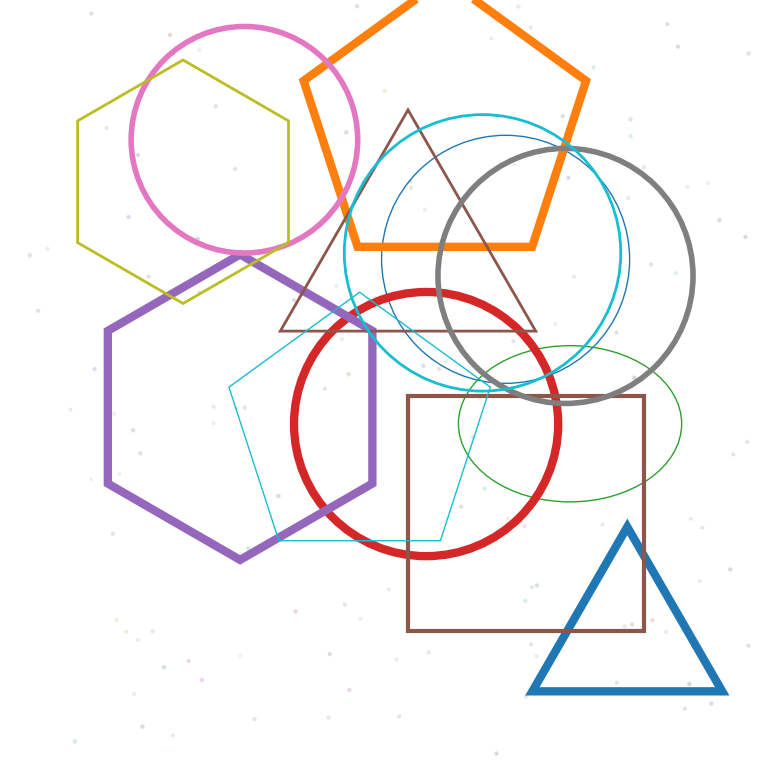[{"shape": "triangle", "thickness": 3, "radius": 0.71, "center": [0.815, 0.173]}, {"shape": "circle", "thickness": 0.5, "radius": 0.81, "center": [0.657, 0.663]}, {"shape": "pentagon", "thickness": 3, "radius": 0.96, "center": [0.578, 0.835]}, {"shape": "oval", "thickness": 0.5, "radius": 0.72, "center": [0.74, 0.45]}, {"shape": "circle", "thickness": 3, "radius": 0.86, "center": [0.553, 0.449]}, {"shape": "hexagon", "thickness": 3, "radius": 0.99, "center": [0.312, 0.471]}, {"shape": "square", "thickness": 1.5, "radius": 0.76, "center": [0.683, 0.333]}, {"shape": "triangle", "thickness": 1, "radius": 0.96, "center": [0.53, 0.666]}, {"shape": "circle", "thickness": 2, "radius": 0.74, "center": [0.317, 0.819]}, {"shape": "circle", "thickness": 2, "radius": 0.83, "center": [0.734, 0.642]}, {"shape": "hexagon", "thickness": 1, "radius": 0.79, "center": [0.238, 0.764]}, {"shape": "pentagon", "thickness": 0.5, "radius": 0.89, "center": [0.467, 0.442]}, {"shape": "circle", "thickness": 1, "radius": 0.9, "center": [0.627, 0.672]}]